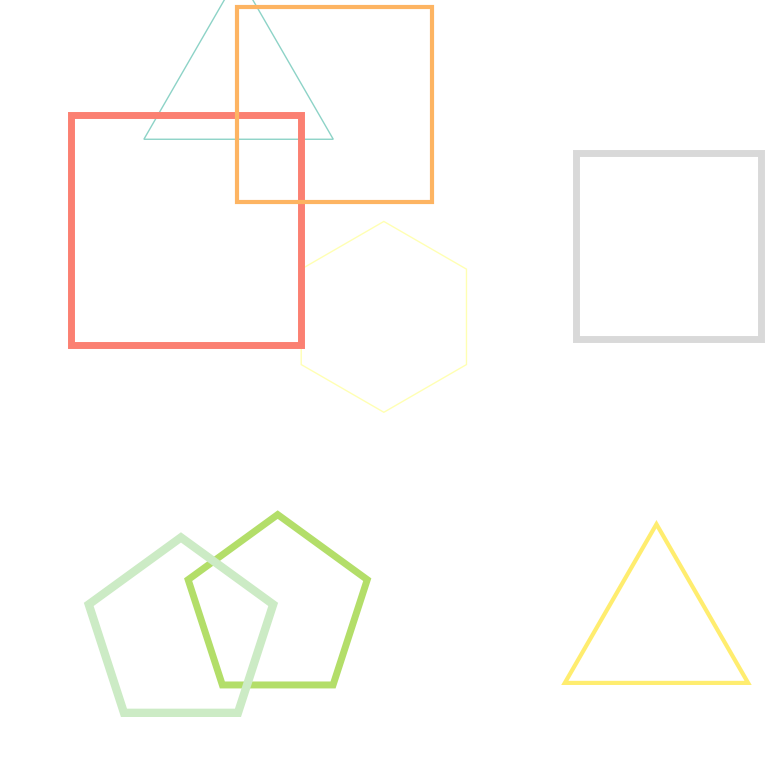[{"shape": "triangle", "thickness": 0.5, "radius": 0.71, "center": [0.31, 0.89]}, {"shape": "hexagon", "thickness": 0.5, "radius": 0.62, "center": [0.498, 0.588]}, {"shape": "square", "thickness": 2.5, "radius": 0.75, "center": [0.241, 0.701]}, {"shape": "square", "thickness": 1.5, "radius": 0.63, "center": [0.434, 0.865]}, {"shape": "pentagon", "thickness": 2.5, "radius": 0.61, "center": [0.361, 0.209]}, {"shape": "square", "thickness": 2.5, "radius": 0.6, "center": [0.868, 0.681]}, {"shape": "pentagon", "thickness": 3, "radius": 0.63, "center": [0.235, 0.176]}, {"shape": "triangle", "thickness": 1.5, "radius": 0.69, "center": [0.853, 0.182]}]